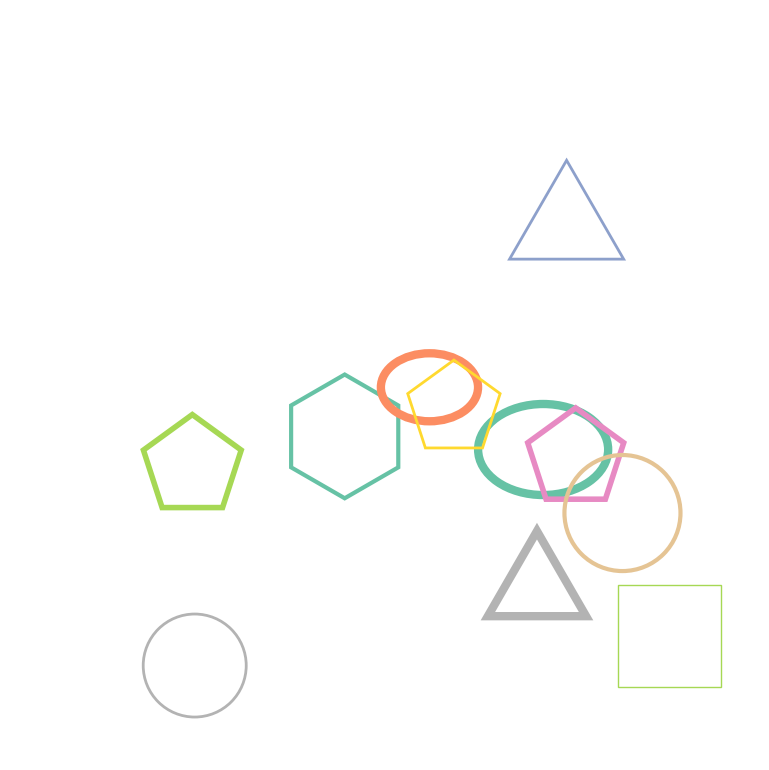[{"shape": "hexagon", "thickness": 1.5, "radius": 0.4, "center": [0.448, 0.433]}, {"shape": "oval", "thickness": 3, "radius": 0.42, "center": [0.705, 0.416]}, {"shape": "oval", "thickness": 3, "radius": 0.32, "center": [0.558, 0.497]}, {"shape": "triangle", "thickness": 1, "radius": 0.43, "center": [0.736, 0.706]}, {"shape": "pentagon", "thickness": 2, "radius": 0.33, "center": [0.748, 0.405]}, {"shape": "square", "thickness": 0.5, "radius": 0.33, "center": [0.87, 0.174]}, {"shape": "pentagon", "thickness": 2, "radius": 0.33, "center": [0.25, 0.395]}, {"shape": "pentagon", "thickness": 1, "radius": 0.32, "center": [0.59, 0.469]}, {"shape": "circle", "thickness": 1.5, "radius": 0.38, "center": [0.808, 0.334]}, {"shape": "circle", "thickness": 1, "radius": 0.33, "center": [0.253, 0.136]}, {"shape": "triangle", "thickness": 3, "radius": 0.37, "center": [0.697, 0.237]}]